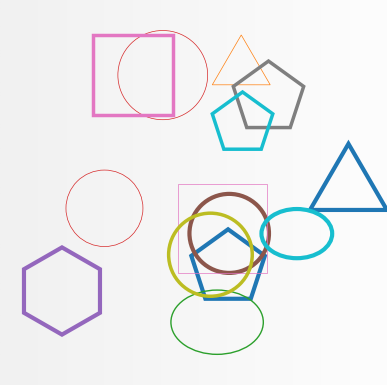[{"shape": "pentagon", "thickness": 3, "radius": 0.5, "center": [0.589, 0.305]}, {"shape": "triangle", "thickness": 3, "radius": 0.57, "center": [0.899, 0.512]}, {"shape": "triangle", "thickness": 0.5, "radius": 0.43, "center": [0.623, 0.823]}, {"shape": "oval", "thickness": 1, "radius": 0.6, "center": [0.56, 0.163]}, {"shape": "circle", "thickness": 0.5, "radius": 0.58, "center": [0.42, 0.805]}, {"shape": "circle", "thickness": 0.5, "radius": 0.5, "center": [0.27, 0.459]}, {"shape": "hexagon", "thickness": 3, "radius": 0.57, "center": [0.16, 0.244]}, {"shape": "circle", "thickness": 3, "radius": 0.51, "center": [0.592, 0.394]}, {"shape": "square", "thickness": 2.5, "radius": 0.52, "center": [0.343, 0.805]}, {"shape": "square", "thickness": 0.5, "radius": 0.57, "center": [0.575, 0.406]}, {"shape": "pentagon", "thickness": 2.5, "radius": 0.48, "center": [0.693, 0.746]}, {"shape": "circle", "thickness": 2.5, "radius": 0.54, "center": [0.543, 0.338]}, {"shape": "oval", "thickness": 3, "radius": 0.46, "center": [0.766, 0.393]}, {"shape": "pentagon", "thickness": 2.5, "radius": 0.41, "center": [0.626, 0.679]}]